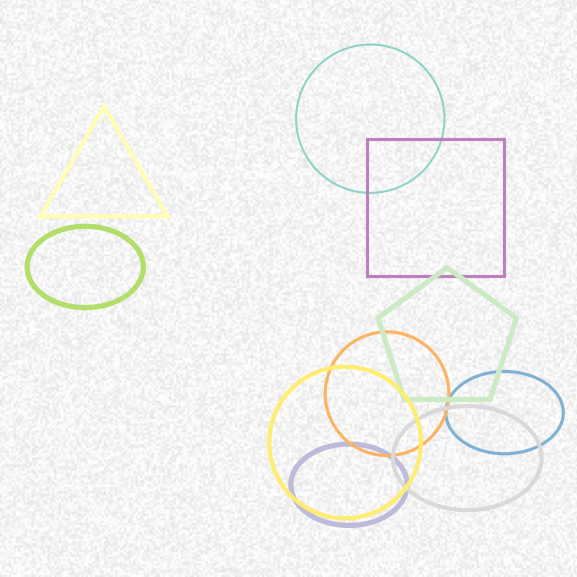[{"shape": "circle", "thickness": 1, "radius": 0.64, "center": [0.641, 0.794]}, {"shape": "triangle", "thickness": 2, "radius": 0.63, "center": [0.18, 0.688]}, {"shape": "oval", "thickness": 2.5, "radius": 0.5, "center": [0.604, 0.16]}, {"shape": "oval", "thickness": 1.5, "radius": 0.51, "center": [0.874, 0.285]}, {"shape": "circle", "thickness": 1.5, "radius": 0.54, "center": [0.67, 0.317]}, {"shape": "oval", "thickness": 2.5, "radius": 0.5, "center": [0.148, 0.537]}, {"shape": "oval", "thickness": 2, "radius": 0.64, "center": [0.809, 0.206]}, {"shape": "square", "thickness": 1.5, "radius": 0.59, "center": [0.754, 0.639]}, {"shape": "pentagon", "thickness": 2.5, "radius": 0.63, "center": [0.774, 0.409]}, {"shape": "circle", "thickness": 2, "radius": 0.66, "center": [0.598, 0.233]}]